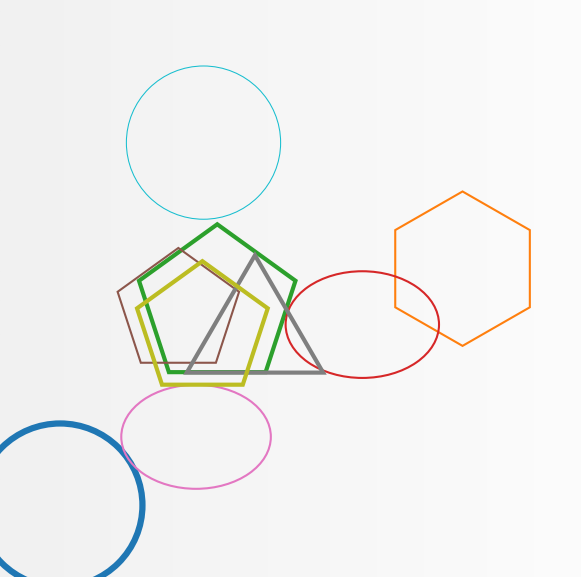[{"shape": "circle", "thickness": 3, "radius": 0.71, "center": [0.103, 0.124]}, {"shape": "hexagon", "thickness": 1, "radius": 0.67, "center": [0.796, 0.534]}, {"shape": "pentagon", "thickness": 2, "radius": 0.71, "center": [0.374, 0.469]}, {"shape": "oval", "thickness": 1, "radius": 0.66, "center": [0.623, 0.437]}, {"shape": "pentagon", "thickness": 1, "radius": 0.55, "center": [0.307, 0.46]}, {"shape": "oval", "thickness": 1, "radius": 0.64, "center": [0.337, 0.243]}, {"shape": "triangle", "thickness": 2, "radius": 0.68, "center": [0.439, 0.422]}, {"shape": "pentagon", "thickness": 2, "radius": 0.59, "center": [0.348, 0.429]}, {"shape": "circle", "thickness": 0.5, "radius": 0.66, "center": [0.35, 0.752]}]